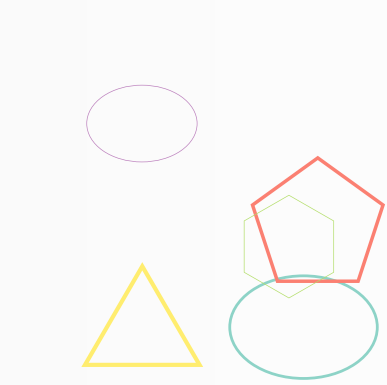[{"shape": "oval", "thickness": 2, "radius": 0.95, "center": [0.783, 0.15]}, {"shape": "pentagon", "thickness": 2.5, "radius": 0.89, "center": [0.82, 0.413]}, {"shape": "hexagon", "thickness": 0.5, "radius": 0.67, "center": [0.746, 0.359]}, {"shape": "oval", "thickness": 0.5, "radius": 0.71, "center": [0.366, 0.679]}, {"shape": "triangle", "thickness": 3, "radius": 0.85, "center": [0.367, 0.138]}]